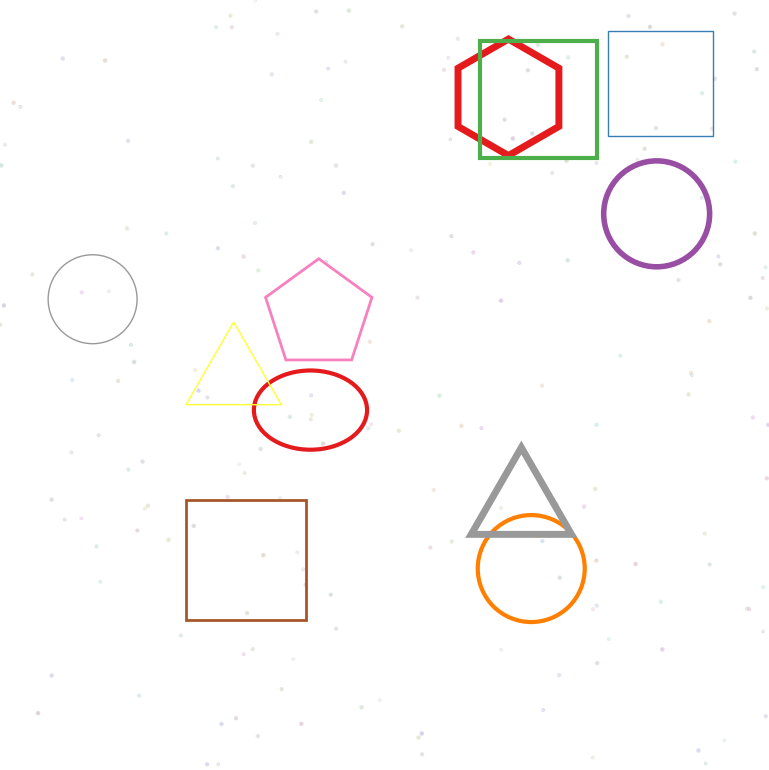[{"shape": "oval", "thickness": 1.5, "radius": 0.37, "center": [0.403, 0.467]}, {"shape": "hexagon", "thickness": 2.5, "radius": 0.38, "center": [0.66, 0.874]}, {"shape": "square", "thickness": 0.5, "radius": 0.34, "center": [0.858, 0.891]}, {"shape": "square", "thickness": 1.5, "radius": 0.38, "center": [0.7, 0.871]}, {"shape": "circle", "thickness": 2, "radius": 0.34, "center": [0.853, 0.722]}, {"shape": "circle", "thickness": 1.5, "radius": 0.35, "center": [0.69, 0.262]}, {"shape": "triangle", "thickness": 0.5, "radius": 0.36, "center": [0.303, 0.51]}, {"shape": "square", "thickness": 1, "radius": 0.39, "center": [0.319, 0.272]}, {"shape": "pentagon", "thickness": 1, "radius": 0.36, "center": [0.414, 0.591]}, {"shape": "circle", "thickness": 0.5, "radius": 0.29, "center": [0.12, 0.611]}, {"shape": "triangle", "thickness": 2.5, "radius": 0.38, "center": [0.677, 0.344]}]